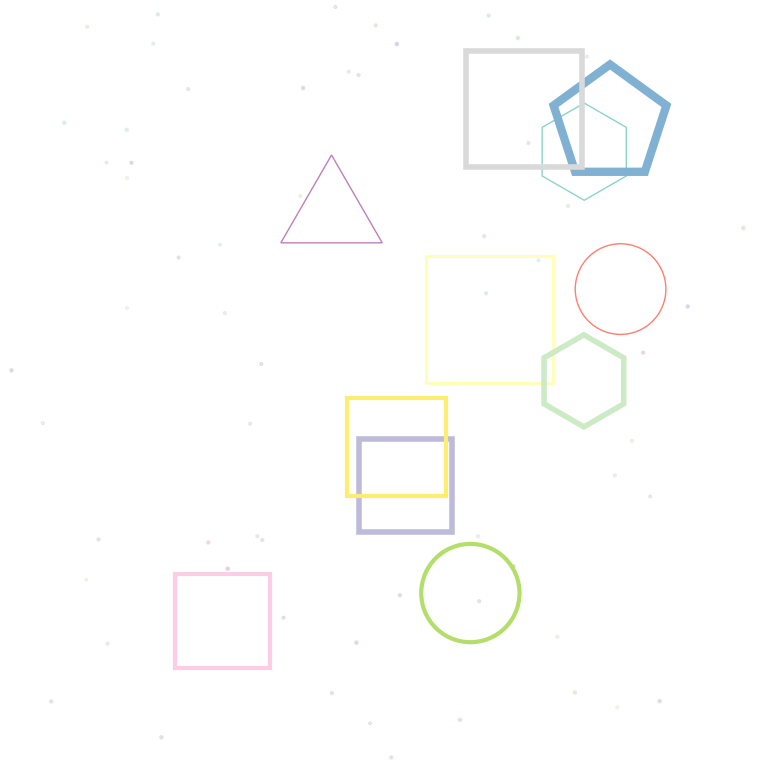[{"shape": "hexagon", "thickness": 0.5, "radius": 0.32, "center": [0.759, 0.803]}, {"shape": "square", "thickness": 1, "radius": 0.41, "center": [0.636, 0.585]}, {"shape": "square", "thickness": 2, "radius": 0.3, "center": [0.526, 0.369]}, {"shape": "circle", "thickness": 0.5, "radius": 0.29, "center": [0.806, 0.625]}, {"shape": "pentagon", "thickness": 3, "radius": 0.39, "center": [0.792, 0.839]}, {"shape": "circle", "thickness": 1.5, "radius": 0.32, "center": [0.611, 0.23]}, {"shape": "square", "thickness": 1.5, "radius": 0.31, "center": [0.289, 0.194]}, {"shape": "square", "thickness": 2, "radius": 0.38, "center": [0.68, 0.858]}, {"shape": "triangle", "thickness": 0.5, "radius": 0.38, "center": [0.431, 0.723]}, {"shape": "hexagon", "thickness": 2, "radius": 0.3, "center": [0.758, 0.505]}, {"shape": "square", "thickness": 1.5, "radius": 0.32, "center": [0.515, 0.42]}]